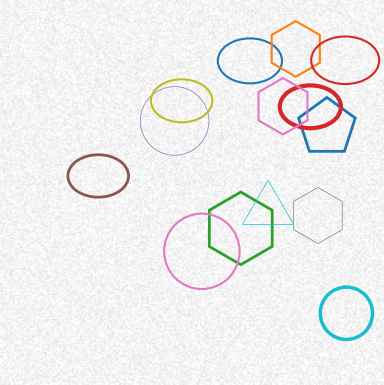[{"shape": "pentagon", "thickness": 2, "radius": 0.39, "center": [0.849, 0.67]}, {"shape": "oval", "thickness": 1.5, "radius": 0.42, "center": [0.649, 0.842]}, {"shape": "hexagon", "thickness": 1.5, "radius": 0.36, "center": [0.768, 0.873]}, {"shape": "hexagon", "thickness": 2, "radius": 0.47, "center": [0.625, 0.407]}, {"shape": "oval", "thickness": 3, "radius": 0.4, "center": [0.806, 0.723]}, {"shape": "oval", "thickness": 1.5, "radius": 0.44, "center": [0.897, 0.843]}, {"shape": "circle", "thickness": 0.5, "radius": 0.45, "center": [0.454, 0.686]}, {"shape": "oval", "thickness": 2, "radius": 0.39, "center": [0.255, 0.543]}, {"shape": "hexagon", "thickness": 1.5, "radius": 0.37, "center": [0.735, 0.724]}, {"shape": "circle", "thickness": 1.5, "radius": 0.49, "center": [0.524, 0.347]}, {"shape": "hexagon", "thickness": 0.5, "radius": 0.36, "center": [0.826, 0.44]}, {"shape": "oval", "thickness": 1.5, "radius": 0.4, "center": [0.472, 0.738]}, {"shape": "triangle", "thickness": 0.5, "radius": 0.38, "center": [0.696, 0.455]}, {"shape": "circle", "thickness": 2.5, "radius": 0.34, "center": [0.9, 0.186]}]